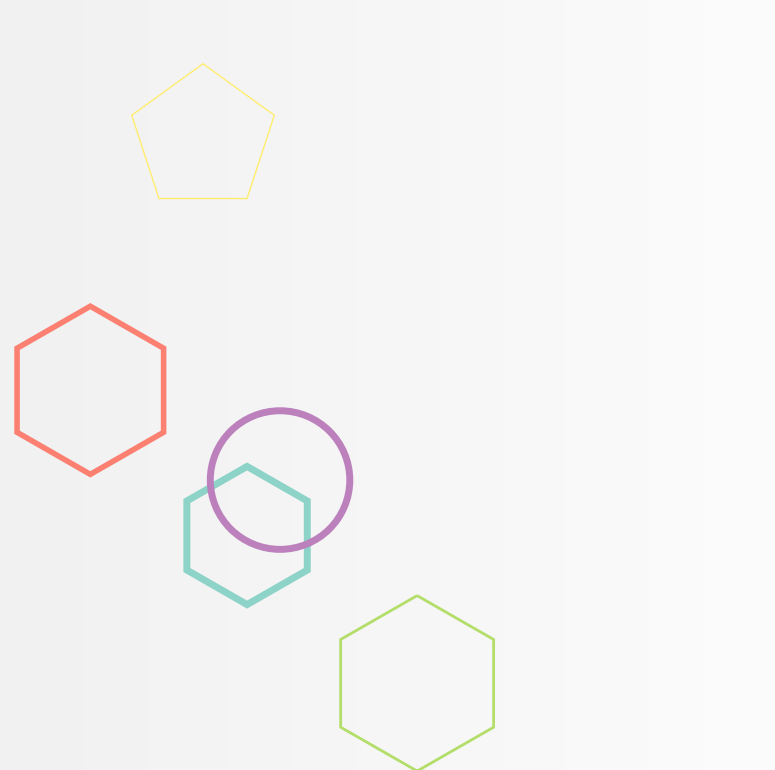[{"shape": "hexagon", "thickness": 2.5, "radius": 0.45, "center": [0.319, 0.305]}, {"shape": "hexagon", "thickness": 2, "radius": 0.55, "center": [0.117, 0.493]}, {"shape": "hexagon", "thickness": 1, "radius": 0.57, "center": [0.538, 0.113]}, {"shape": "circle", "thickness": 2.5, "radius": 0.45, "center": [0.361, 0.377]}, {"shape": "pentagon", "thickness": 0.5, "radius": 0.48, "center": [0.262, 0.82]}]